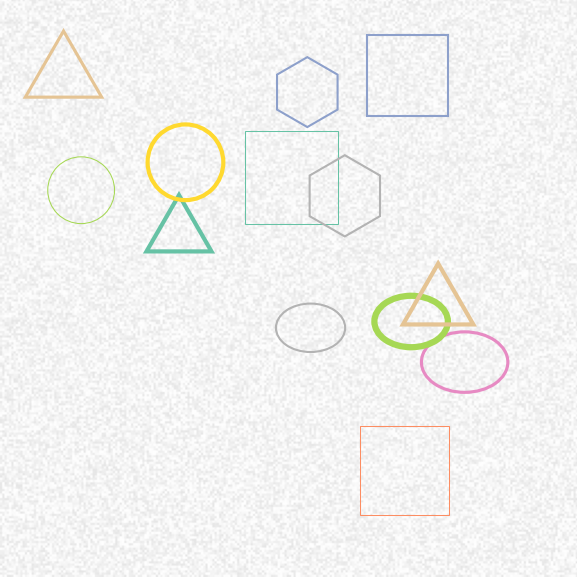[{"shape": "triangle", "thickness": 2, "radius": 0.32, "center": [0.31, 0.596]}, {"shape": "square", "thickness": 0.5, "radius": 0.4, "center": [0.505, 0.692]}, {"shape": "square", "thickness": 0.5, "radius": 0.39, "center": [0.7, 0.184]}, {"shape": "square", "thickness": 1, "radius": 0.35, "center": [0.705, 0.869]}, {"shape": "hexagon", "thickness": 1, "radius": 0.3, "center": [0.532, 0.84]}, {"shape": "oval", "thickness": 1.5, "radius": 0.37, "center": [0.805, 0.372]}, {"shape": "oval", "thickness": 3, "radius": 0.32, "center": [0.712, 0.442]}, {"shape": "circle", "thickness": 0.5, "radius": 0.29, "center": [0.141, 0.67]}, {"shape": "circle", "thickness": 2, "radius": 0.33, "center": [0.321, 0.718]}, {"shape": "triangle", "thickness": 1.5, "radius": 0.38, "center": [0.11, 0.869]}, {"shape": "triangle", "thickness": 2, "radius": 0.35, "center": [0.759, 0.472]}, {"shape": "hexagon", "thickness": 1, "radius": 0.35, "center": [0.597, 0.66]}, {"shape": "oval", "thickness": 1, "radius": 0.3, "center": [0.538, 0.432]}]